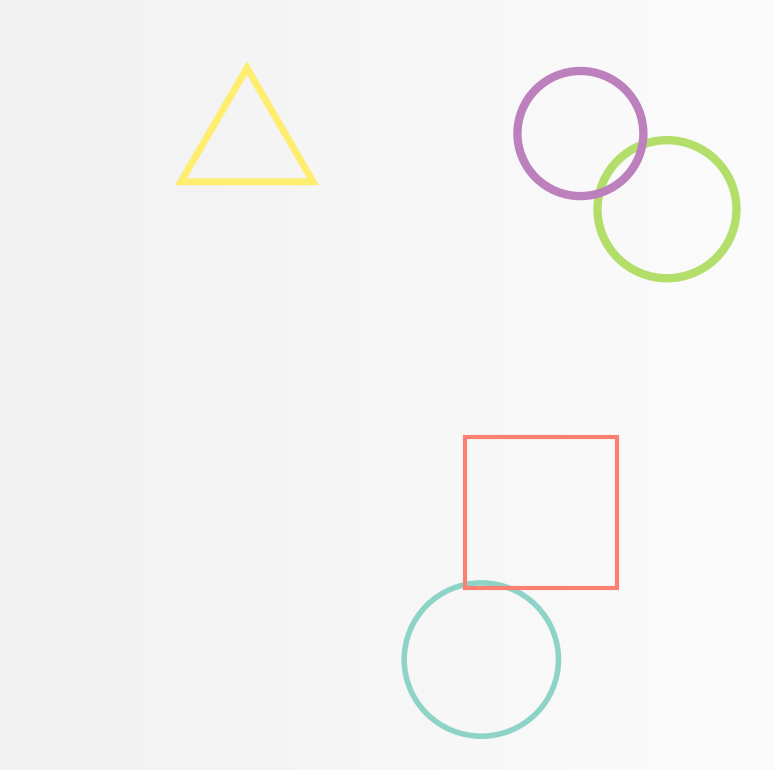[{"shape": "circle", "thickness": 2, "radius": 0.5, "center": [0.621, 0.143]}, {"shape": "square", "thickness": 1.5, "radius": 0.49, "center": [0.698, 0.334]}, {"shape": "circle", "thickness": 3, "radius": 0.45, "center": [0.861, 0.728]}, {"shape": "circle", "thickness": 3, "radius": 0.41, "center": [0.749, 0.827]}, {"shape": "triangle", "thickness": 2.5, "radius": 0.49, "center": [0.319, 0.813]}]